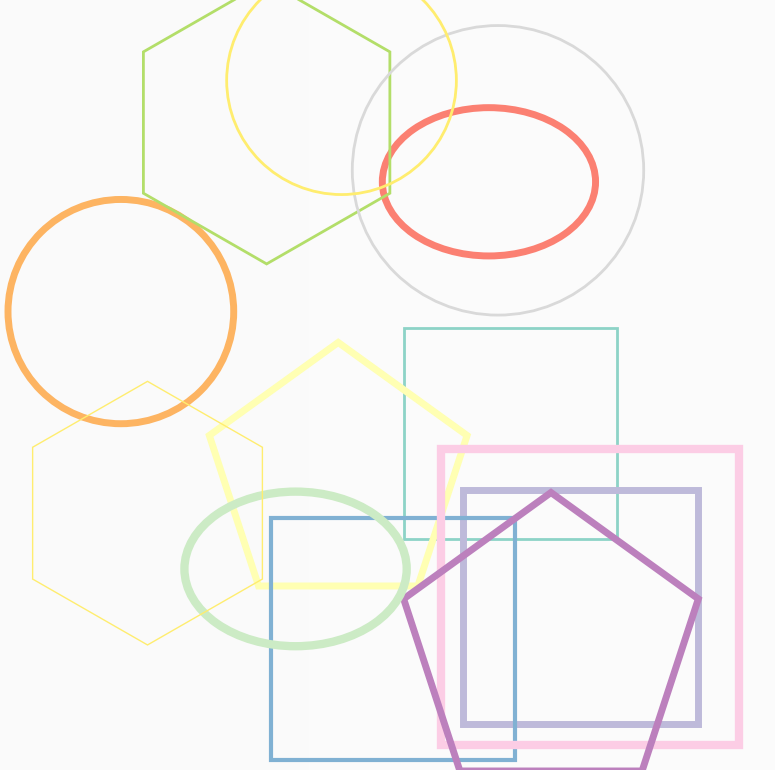[{"shape": "square", "thickness": 1, "radius": 0.69, "center": [0.659, 0.437]}, {"shape": "pentagon", "thickness": 2.5, "radius": 0.87, "center": [0.436, 0.38]}, {"shape": "square", "thickness": 2.5, "radius": 0.76, "center": [0.749, 0.212]}, {"shape": "oval", "thickness": 2.5, "radius": 0.69, "center": [0.631, 0.764]}, {"shape": "square", "thickness": 1.5, "radius": 0.79, "center": [0.507, 0.17]}, {"shape": "circle", "thickness": 2.5, "radius": 0.73, "center": [0.156, 0.595]}, {"shape": "hexagon", "thickness": 1, "radius": 0.92, "center": [0.344, 0.841]}, {"shape": "square", "thickness": 3, "radius": 0.96, "center": [0.761, 0.225]}, {"shape": "circle", "thickness": 1, "radius": 0.94, "center": [0.643, 0.779]}, {"shape": "pentagon", "thickness": 2.5, "radius": 1.0, "center": [0.711, 0.16]}, {"shape": "oval", "thickness": 3, "radius": 0.72, "center": [0.381, 0.261]}, {"shape": "circle", "thickness": 1, "radius": 0.74, "center": [0.441, 0.896]}, {"shape": "hexagon", "thickness": 0.5, "radius": 0.86, "center": [0.19, 0.334]}]